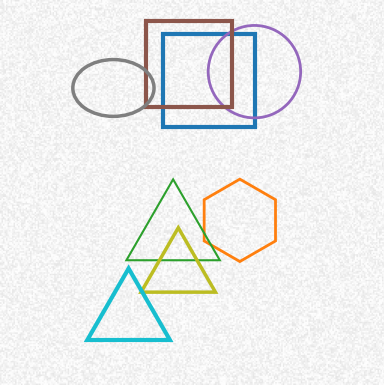[{"shape": "square", "thickness": 3, "radius": 0.6, "center": [0.543, 0.791]}, {"shape": "hexagon", "thickness": 2, "radius": 0.54, "center": [0.623, 0.428]}, {"shape": "triangle", "thickness": 1.5, "radius": 0.7, "center": [0.45, 0.394]}, {"shape": "circle", "thickness": 2, "radius": 0.6, "center": [0.661, 0.814]}, {"shape": "square", "thickness": 3, "radius": 0.56, "center": [0.492, 0.833]}, {"shape": "oval", "thickness": 2.5, "radius": 0.53, "center": [0.295, 0.771]}, {"shape": "triangle", "thickness": 2.5, "radius": 0.56, "center": [0.463, 0.297]}, {"shape": "triangle", "thickness": 3, "radius": 0.62, "center": [0.334, 0.179]}]